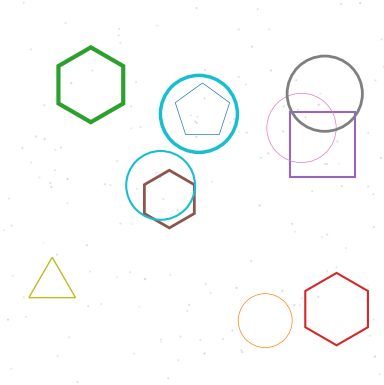[{"shape": "pentagon", "thickness": 0.5, "radius": 0.37, "center": [0.526, 0.71]}, {"shape": "circle", "thickness": 0.5, "radius": 0.35, "center": [0.689, 0.167]}, {"shape": "hexagon", "thickness": 3, "radius": 0.49, "center": [0.236, 0.78]}, {"shape": "hexagon", "thickness": 1.5, "radius": 0.47, "center": [0.874, 0.197]}, {"shape": "square", "thickness": 1.5, "radius": 0.42, "center": [0.838, 0.625]}, {"shape": "hexagon", "thickness": 2, "radius": 0.37, "center": [0.44, 0.483]}, {"shape": "circle", "thickness": 0.5, "radius": 0.45, "center": [0.783, 0.668]}, {"shape": "circle", "thickness": 2, "radius": 0.49, "center": [0.843, 0.757]}, {"shape": "triangle", "thickness": 1, "radius": 0.35, "center": [0.136, 0.262]}, {"shape": "circle", "thickness": 1.5, "radius": 0.45, "center": [0.417, 0.518]}, {"shape": "circle", "thickness": 2.5, "radius": 0.5, "center": [0.517, 0.704]}]